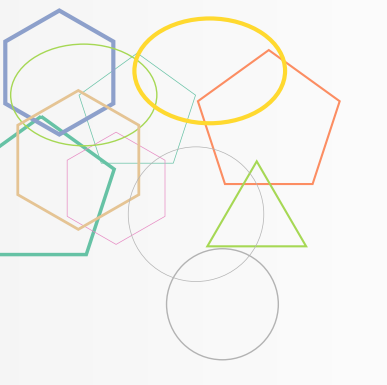[{"shape": "pentagon", "thickness": 0.5, "radius": 0.79, "center": [0.354, 0.704]}, {"shape": "pentagon", "thickness": 2.5, "radius": 0.99, "center": [0.106, 0.499]}, {"shape": "pentagon", "thickness": 1.5, "radius": 0.96, "center": [0.694, 0.678]}, {"shape": "hexagon", "thickness": 3, "radius": 0.8, "center": [0.153, 0.812]}, {"shape": "hexagon", "thickness": 0.5, "radius": 0.73, "center": [0.3, 0.511]}, {"shape": "triangle", "thickness": 1.5, "radius": 0.74, "center": [0.663, 0.434]}, {"shape": "oval", "thickness": 1, "radius": 0.94, "center": [0.216, 0.753]}, {"shape": "oval", "thickness": 3, "radius": 0.97, "center": [0.541, 0.816]}, {"shape": "hexagon", "thickness": 2, "radius": 0.9, "center": [0.202, 0.585]}, {"shape": "circle", "thickness": 1, "radius": 0.72, "center": [0.574, 0.21]}, {"shape": "circle", "thickness": 0.5, "radius": 0.87, "center": [0.506, 0.444]}]